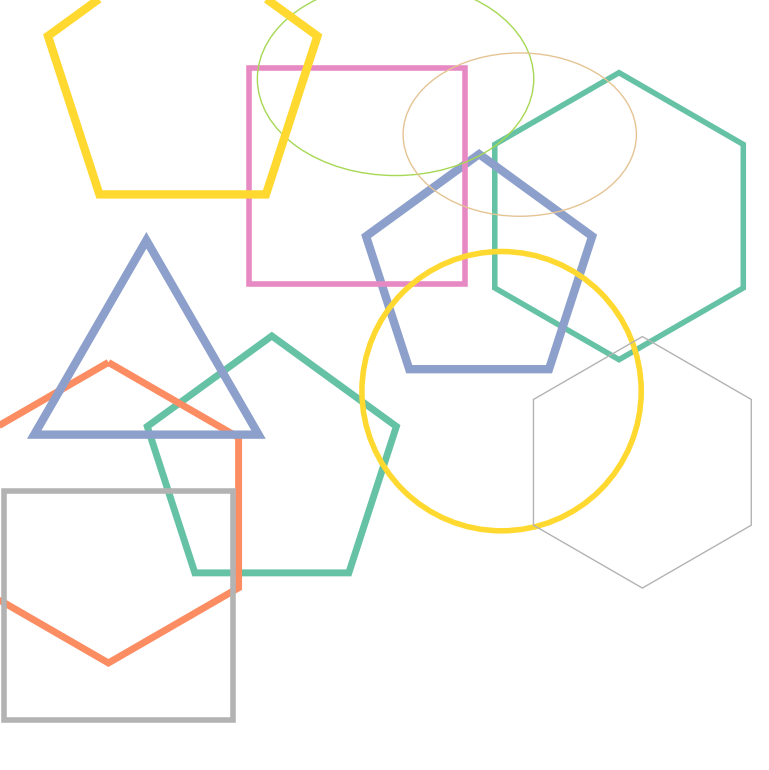[{"shape": "hexagon", "thickness": 2, "radius": 0.93, "center": [0.804, 0.719]}, {"shape": "pentagon", "thickness": 2.5, "radius": 0.85, "center": [0.353, 0.394]}, {"shape": "hexagon", "thickness": 2.5, "radius": 0.98, "center": [0.141, 0.334]}, {"shape": "pentagon", "thickness": 3, "radius": 0.77, "center": [0.622, 0.645]}, {"shape": "triangle", "thickness": 3, "radius": 0.84, "center": [0.19, 0.52]}, {"shape": "square", "thickness": 2, "radius": 0.7, "center": [0.464, 0.772]}, {"shape": "oval", "thickness": 0.5, "radius": 0.9, "center": [0.514, 0.898]}, {"shape": "pentagon", "thickness": 3, "radius": 0.92, "center": [0.237, 0.896]}, {"shape": "circle", "thickness": 2, "radius": 0.91, "center": [0.651, 0.492]}, {"shape": "oval", "thickness": 0.5, "radius": 0.76, "center": [0.675, 0.825]}, {"shape": "hexagon", "thickness": 0.5, "radius": 0.82, "center": [0.834, 0.4]}, {"shape": "square", "thickness": 2, "radius": 0.74, "center": [0.154, 0.214]}]